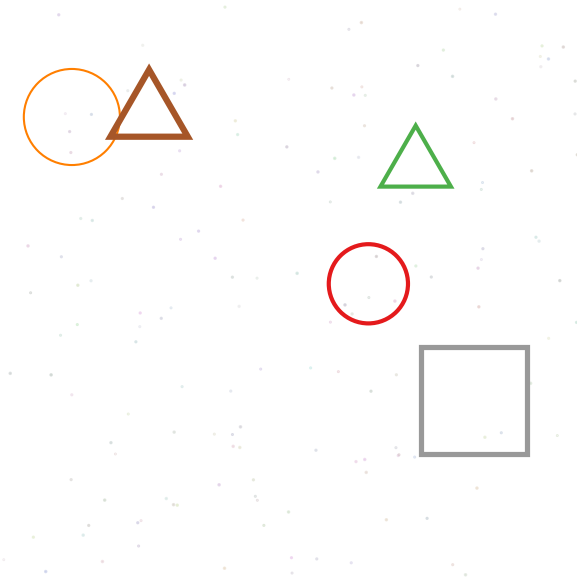[{"shape": "circle", "thickness": 2, "radius": 0.34, "center": [0.638, 0.508]}, {"shape": "triangle", "thickness": 2, "radius": 0.35, "center": [0.72, 0.711]}, {"shape": "circle", "thickness": 1, "radius": 0.42, "center": [0.124, 0.797]}, {"shape": "triangle", "thickness": 3, "radius": 0.39, "center": [0.258, 0.801]}, {"shape": "square", "thickness": 2.5, "radius": 0.46, "center": [0.82, 0.305]}]